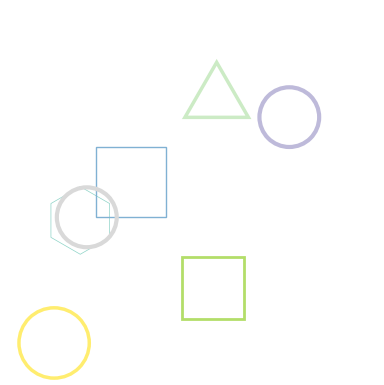[{"shape": "hexagon", "thickness": 0.5, "radius": 0.44, "center": [0.208, 0.427]}, {"shape": "circle", "thickness": 3, "radius": 0.39, "center": [0.751, 0.696]}, {"shape": "square", "thickness": 1, "radius": 0.46, "center": [0.34, 0.526]}, {"shape": "square", "thickness": 2, "radius": 0.4, "center": [0.553, 0.253]}, {"shape": "circle", "thickness": 3, "radius": 0.39, "center": [0.225, 0.436]}, {"shape": "triangle", "thickness": 2.5, "radius": 0.48, "center": [0.563, 0.743]}, {"shape": "circle", "thickness": 2.5, "radius": 0.46, "center": [0.141, 0.109]}]